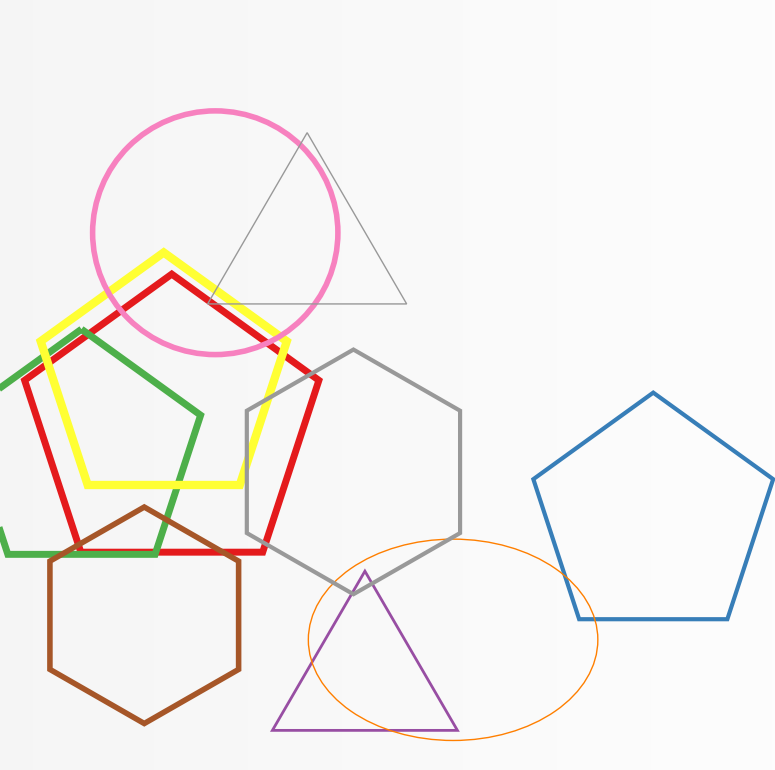[{"shape": "pentagon", "thickness": 2.5, "radius": 1.0, "center": [0.222, 0.444]}, {"shape": "pentagon", "thickness": 1.5, "radius": 0.81, "center": [0.843, 0.327]}, {"shape": "pentagon", "thickness": 2.5, "radius": 0.81, "center": [0.105, 0.411]}, {"shape": "triangle", "thickness": 1, "radius": 0.69, "center": [0.471, 0.12]}, {"shape": "oval", "thickness": 0.5, "radius": 0.93, "center": [0.585, 0.169]}, {"shape": "pentagon", "thickness": 3, "radius": 0.83, "center": [0.211, 0.505]}, {"shape": "hexagon", "thickness": 2, "radius": 0.7, "center": [0.186, 0.201]}, {"shape": "circle", "thickness": 2, "radius": 0.79, "center": [0.278, 0.698]}, {"shape": "hexagon", "thickness": 1.5, "radius": 0.79, "center": [0.456, 0.387]}, {"shape": "triangle", "thickness": 0.5, "radius": 0.74, "center": [0.396, 0.679]}]